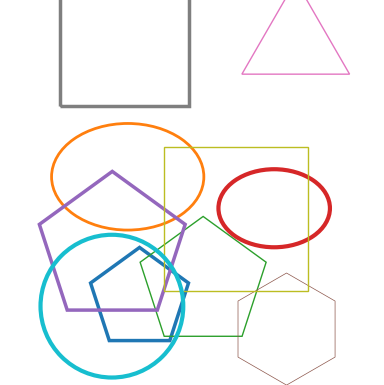[{"shape": "pentagon", "thickness": 2.5, "radius": 0.67, "center": [0.362, 0.224]}, {"shape": "oval", "thickness": 2, "radius": 0.99, "center": [0.332, 0.541]}, {"shape": "pentagon", "thickness": 1, "radius": 0.86, "center": [0.528, 0.266]}, {"shape": "oval", "thickness": 3, "radius": 0.72, "center": [0.712, 0.459]}, {"shape": "pentagon", "thickness": 2.5, "radius": 1.0, "center": [0.292, 0.356]}, {"shape": "hexagon", "thickness": 0.5, "radius": 0.73, "center": [0.744, 0.145]}, {"shape": "triangle", "thickness": 1, "radius": 0.81, "center": [0.768, 0.888]}, {"shape": "square", "thickness": 2.5, "radius": 0.84, "center": [0.323, 0.893]}, {"shape": "square", "thickness": 1, "radius": 0.94, "center": [0.613, 0.431]}, {"shape": "circle", "thickness": 3, "radius": 0.93, "center": [0.291, 0.205]}]